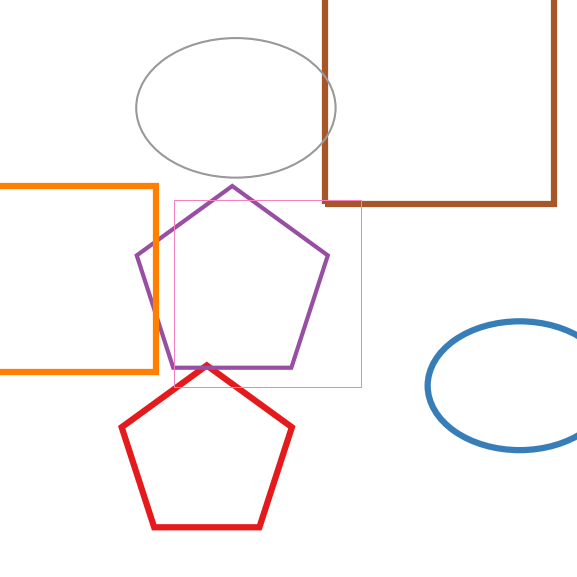[{"shape": "pentagon", "thickness": 3, "radius": 0.77, "center": [0.358, 0.211]}, {"shape": "oval", "thickness": 3, "radius": 0.8, "center": [0.9, 0.331]}, {"shape": "pentagon", "thickness": 2, "radius": 0.87, "center": [0.402, 0.503]}, {"shape": "square", "thickness": 3, "radius": 0.8, "center": [0.109, 0.516]}, {"shape": "square", "thickness": 3, "radius": 0.99, "center": [0.761, 0.844]}, {"shape": "square", "thickness": 0.5, "radius": 0.81, "center": [0.462, 0.491]}, {"shape": "oval", "thickness": 1, "radius": 0.86, "center": [0.408, 0.812]}]